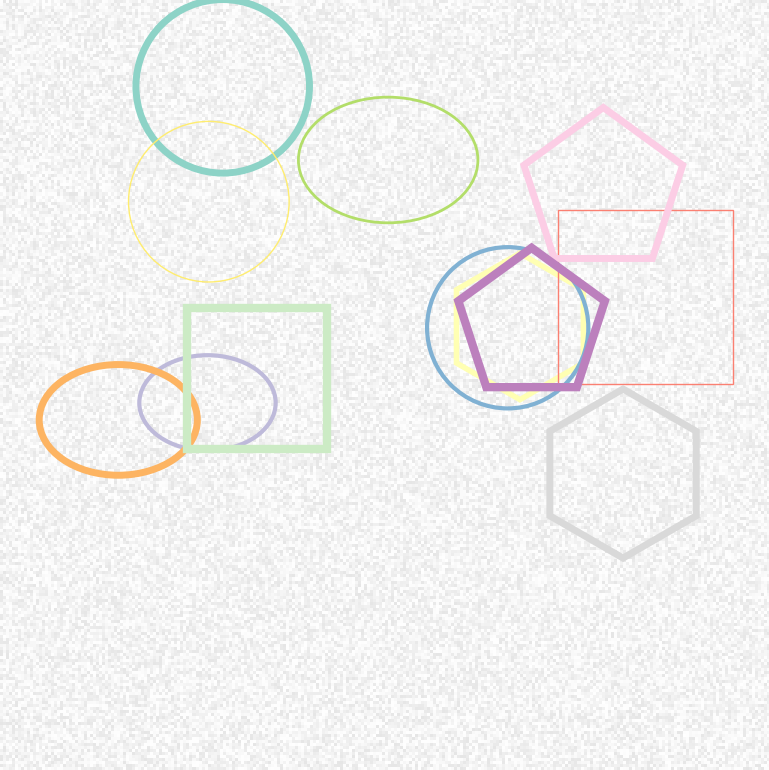[{"shape": "circle", "thickness": 2.5, "radius": 0.56, "center": [0.289, 0.888]}, {"shape": "hexagon", "thickness": 2, "radius": 0.48, "center": [0.675, 0.576]}, {"shape": "oval", "thickness": 1.5, "radius": 0.44, "center": [0.269, 0.477]}, {"shape": "square", "thickness": 0.5, "radius": 0.57, "center": [0.838, 0.614]}, {"shape": "circle", "thickness": 1.5, "radius": 0.52, "center": [0.659, 0.574]}, {"shape": "oval", "thickness": 2.5, "radius": 0.51, "center": [0.154, 0.455]}, {"shape": "oval", "thickness": 1, "radius": 0.58, "center": [0.504, 0.792]}, {"shape": "pentagon", "thickness": 2.5, "radius": 0.54, "center": [0.784, 0.752]}, {"shape": "hexagon", "thickness": 2.5, "radius": 0.55, "center": [0.809, 0.385]}, {"shape": "pentagon", "thickness": 3, "radius": 0.5, "center": [0.69, 0.578]}, {"shape": "square", "thickness": 3, "radius": 0.46, "center": [0.334, 0.508]}, {"shape": "circle", "thickness": 0.5, "radius": 0.52, "center": [0.271, 0.738]}]